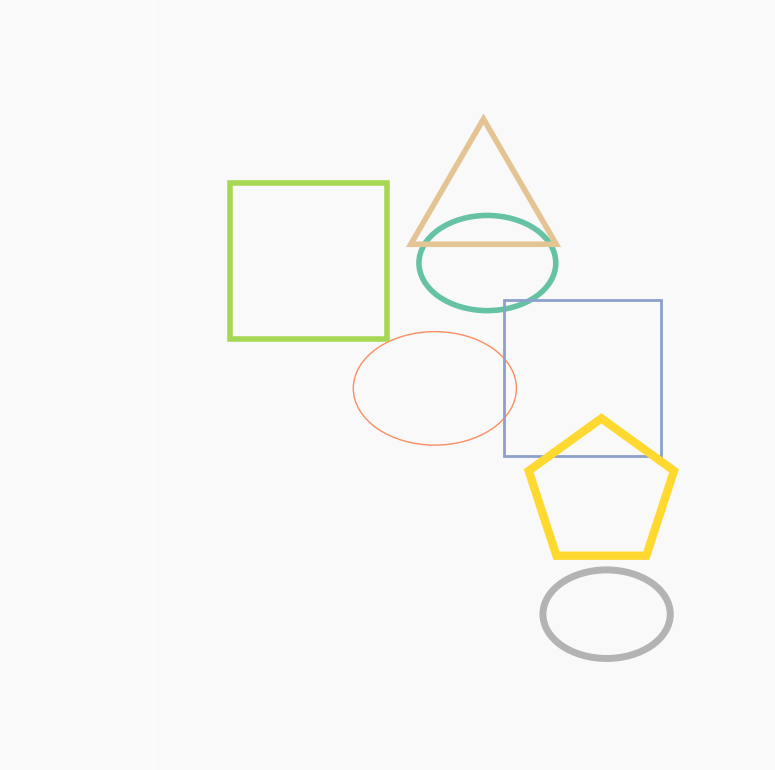[{"shape": "oval", "thickness": 2, "radius": 0.44, "center": [0.629, 0.658]}, {"shape": "oval", "thickness": 0.5, "radius": 0.53, "center": [0.561, 0.496]}, {"shape": "square", "thickness": 1, "radius": 0.51, "center": [0.751, 0.509]}, {"shape": "square", "thickness": 2, "radius": 0.51, "center": [0.398, 0.661]}, {"shape": "pentagon", "thickness": 3, "radius": 0.49, "center": [0.776, 0.358]}, {"shape": "triangle", "thickness": 2, "radius": 0.54, "center": [0.624, 0.737]}, {"shape": "oval", "thickness": 2.5, "radius": 0.41, "center": [0.783, 0.202]}]